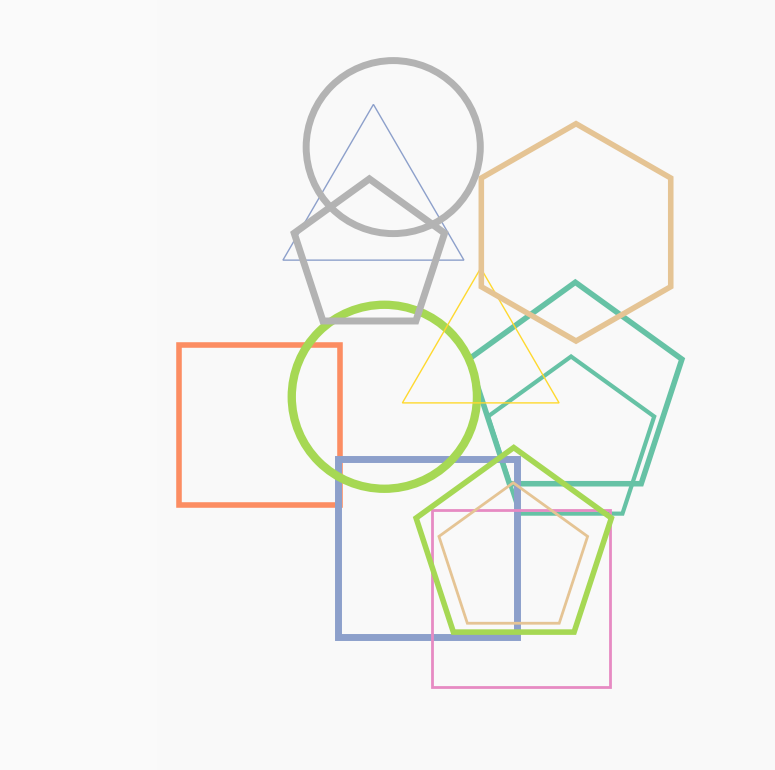[{"shape": "pentagon", "thickness": 2, "radius": 0.72, "center": [0.742, 0.489]}, {"shape": "pentagon", "thickness": 1.5, "radius": 0.56, "center": [0.737, 0.424]}, {"shape": "square", "thickness": 2, "radius": 0.52, "center": [0.335, 0.448]}, {"shape": "square", "thickness": 2.5, "radius": 0.58, "center": [0.551, 0.288]}, {"shape": "triangle", "thickness": 0.5, "radius": 0.67, "center": [0.482, 0.73]}, {"shape": "square", "thickness": 1, "radius": 0.57, "center": [0.672, 0.222]}, {"shape": "circle", "thickness": 3, "radius": 0.6, "center": [0.496, 0.485]}, {"shape": "pentagon", "thickness": 2, "radius": 0.66, "center": [0.663, 0.286]}, {"shape": "triangle", "thickness": 0.5, "radius": 0.58, "center": [0.62, 0.535]}, {"shape": "pentagon", "thickness": 1, "radius": 0.5, "center": [0.662, 0.272]}, {"shape": "hexagon", "thickness": 2, "radius": 0.71, "center": [0.743, 0.698]}, {"shape": "pentagon", "thickness": 2.5, "radius": 0.51, "center": [0.477, 0.666]}, {"shape": "circle", "thickness": 2.5, "radius": 0.56, "center": [0.507, 0.809]}]